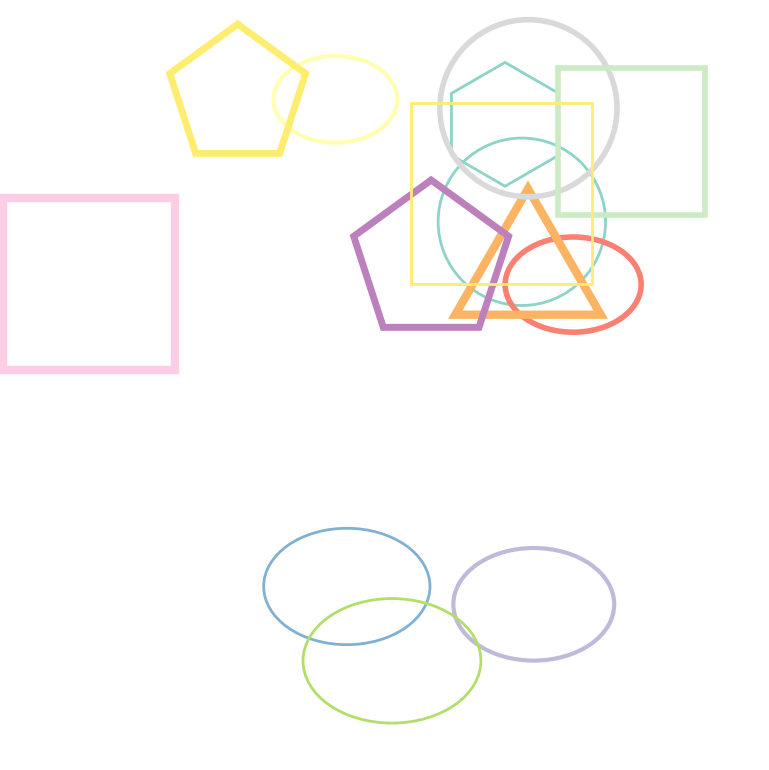[{"shape": "circle", "thickness": 1, "radius": 0.54, "center": [0.678, 0.712]}, {"shape": "hexagon", "thickness": 1, "radius": 0.4, "center": [0.656, 0.839]}, {"shape": "oval", "thickness": 1.5, "radius": 0.4, "center": [0.435, 0.871]}, {"shape": "oval", "thickness": 1.5, "radius": 0.52, "center": [0.693, 0.215]}, {"shape": "oval", "thickness": 2, "radius": 0.44, "center": [0.744, 0.63]}, {"shape": "oval", "thickness": 1, "radius": 0.54, "center": [0.45, 0.238]}, {"shape": "triangle", "thickness": 3, "radius": 0.55, "center": [0.686, 0.646]}, {"shape": "oval", "thickness": 1, "radius": 0.58, "center": [0.509, 0.142]}, {"shape": "square", "thickness": 3, "radius": 0.56, "center": [0.115, 0.631]}, {"shape": "circle", "thickness": 2, "radius": 0.58, "center": [0.686, 0.859]}, {"shape": "pentagon", "thickness": 2.5, "radius": 0.53, "center": [0.56, 0.66]}, {"shape": "square", "thickness": 2, "radius": 0.48, "center": [0.82, 0.816]}, {"shape": "square", "thickness": 1, "radius": 0.59, "center": [0.651, 0.748]}, {"shape": "pentagon", "thickness": 2.5, "radius": 0.46, "center": [0.309, 0.876]}]